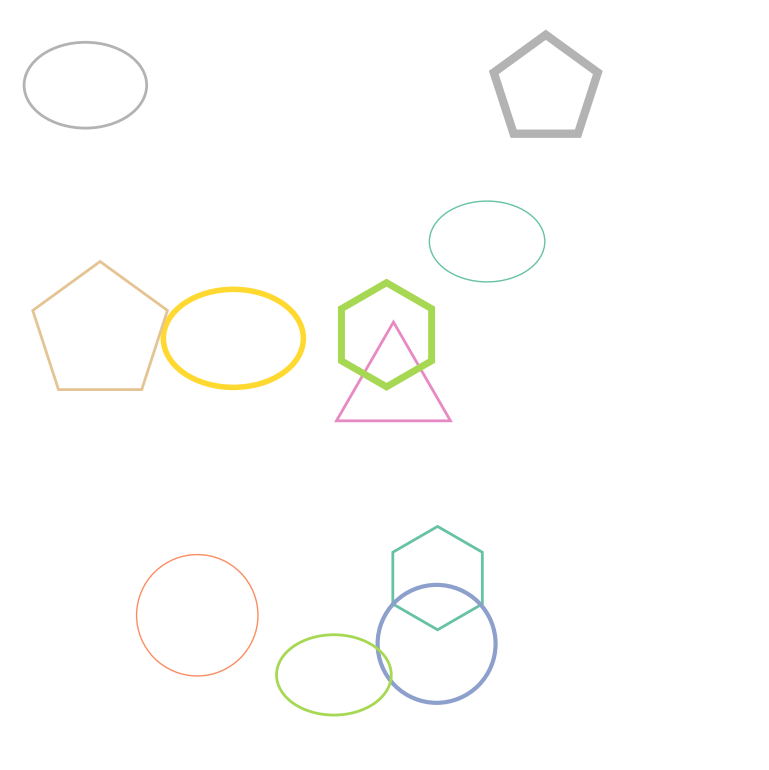[{"shape": "oval", "thickness": 0.5, "radius": 0.37, "center": [0.633, 0.686]}, {"shape": "hexagon", "thickness": 1, "radius": 0.34, "center": [0.568, 0.249]}, {"shape": "circle", "thickness": 0.5, "radius": 0.39, "center": [0.256, 0.201]}, {"shape": "circle", "thickness": 1.5, "radius": 0.38, "center": [0.567, 0.164]}, {"shape": "triangle", "thickness": 1, "radius": 0.43, "center": [0.511, 0.496]}, {"shape": "oval", "thickness": 1, "radius": 0.37, "center": [0.434, 0.124]}, {"shape": "hexagon", "thickness": 2.5, "radius": 0.34, "center": [0.502, 0.565]}, {"shape": "oval", "thickness": 2, "radius": 0.45, "center": [0.303, 0.561]}, {"shape": "pentagon", "thickness": 1, "radius": 0.46, "center": [0.13, 0.568]}, {"shape": "oval", "thickness": 1, "radius": 0.4, "center": [0.111, 0.889]}, {"shape": "pentagon", "thickness": 3, "radius": 0.36, "center": [0.709, 0.884]}]